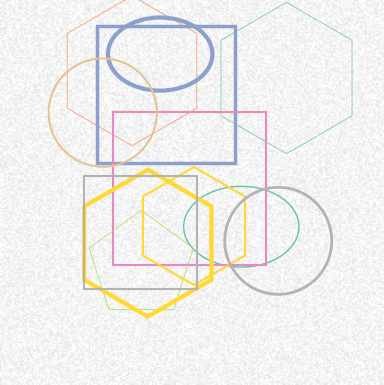[{"shape": "oval", "thickness": 1, "radius": 0.75, "center": [0.627, 0.411]}, {"shape": "hexagon", "thickness": 0.5, "radius": 0.98, "center": [0.744, 0.797]}, {"shape": "hexagon", "thickness": 0.5, "radius": 0.97, "center": [0.343, 0.816]}, {"shape": "square", "thickness": 2.5, "radius": 0.9, "center": [0.431, 0.755]}, {"shape": "oval", "thickness": 3, "radius": 0.68, "center": [0.416, 0.86]}, {"shape": "square", "thickness": 1.5, "radius": 0.99, "center": [0.492, 0.511]}, {"shape": "pentagon", "thickness": 0.5, "radius": 0.71, "center": [0.367, 0.311]}, {"shape": "hexagon", "thickness": 1.5, "radius": 0.77, "center": [0.504, 0.413]}, {"shape": "hexagon", "thickness": 3, "radius": 0.95, "center": [0.384, 0.369]}, {"shape": "circle", "thickness": 1.5, "radius": 0.7, "center": [0.267, 0.707]}, {"shape": "circle", "thickness": 2, "radius": 0.69, "center": [0.723, 0.374]}, {"shape": "square", "thickness": 1.5, "radius": 0.73, "center": [0.365, 0.397]}]